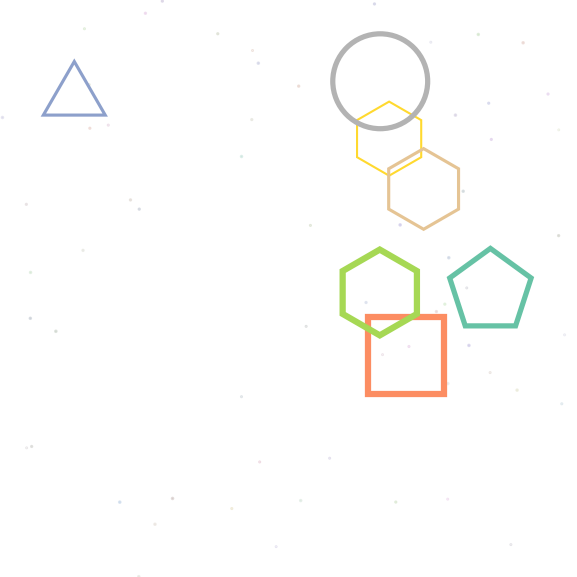[{"shape": "pentagon", "thickness": 2.5, "radius": 0.37, "center": [0.849, 0.495]}, {"shape": "square", "thickness": 3, "radius": 0.33, "center": [0.703, 0.383]}, {"shape": "triangle", "thickness": 1.5, "radius": 0.31, "center": [0.129, 0.831]}, {"shape": "hexagon", "thickness": 3, "radius": 0.37, "center": [0.658, 0.493]}, {"shape": "hexagon", "thickness": 1, "radius": 0.32, "center": [0.674, 0.759]}, {"shape": "hexagon", "thickness": 1.5, "radius": 0.35, "center": [0.734, 0.672]}, {"shape": "circle", "thickness": 2.5, "radius": 0.41, "center": [0.658, 0.858]}]